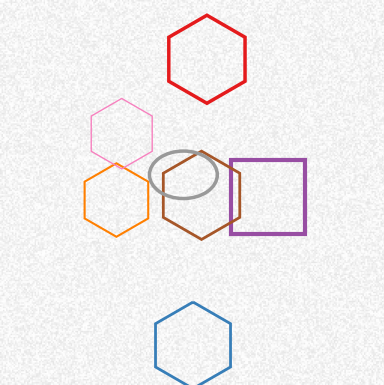[{"shape": "hexagon", "thickness": 2.5, "radius": 0.57, "center": [0.537, 0.846]}, {"shape": "hexagon", "thickness": 2, "radius": 0.56, "center": [0.501, 0.103]}, {"shape": "square", "thickness": 3, "radius": 0.48, "center": [0.696, 0.488]}, {"shape": "hexagon", "thickness": 1.5, "radius": 0.48, "center": [0.302, 0.48]}, {"shape": "hexagon", "thickness": 2, "radius": 0.57, "center": [0.523, 0.493]}, {"shape": "hexagon", "thickness": 1, "radius": 0.46, "center": [0.316, 0.653]}, {"shape": "oval", "thickness": 2.5, "radius": 0.44, "center": [0.476, 0.546]}]